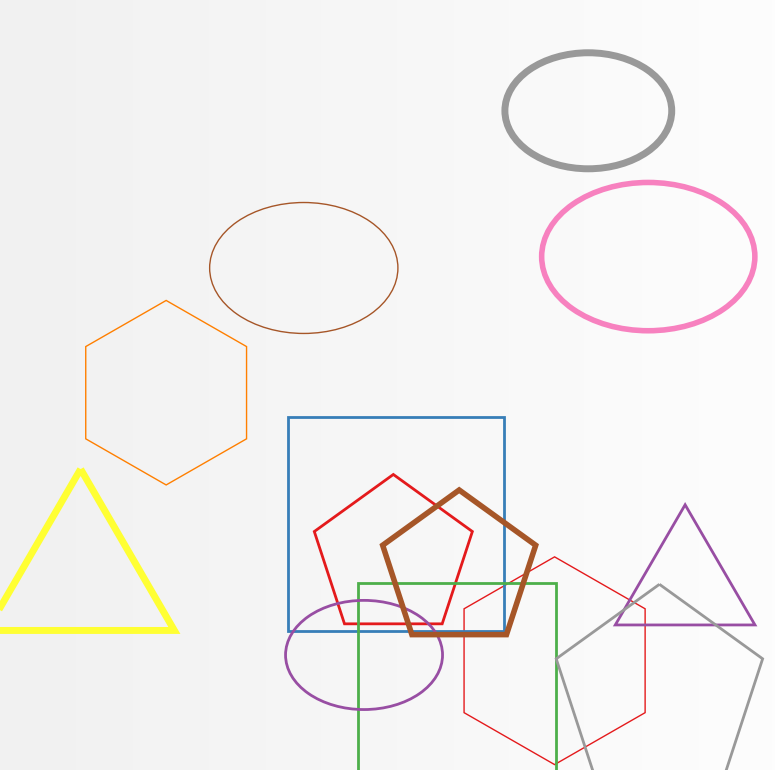[{"shape": "hexagon", "thickness": 0.5, "radius": 0.67, "center": [0.716, 0.142]}, {"shape": "pentagon", "thickness": 1, "radius": 0.54, "center": [0.508, 0.277]}, {"shape": "square", "thickness": 1, "radius": 0.7, "center": [0.511, 0.319]}, {"shape": "square", "thickness": 1, "radius": 0.64, "center": [0.589, 0.115]}, {"shape": "triangle", "thickness": 1, "radius": 0.52, "center": [0.884, 0.24]}, {"shape": "oval", "thickness": 1, "radius": 0.51, "center": [0.47, 0.149]}, {"shape": "hexagon", "thickness": 0.5, "radius": 0.6, "center": [0.214, 0.49]}, {"shape": "triangle", "thickness": 2.5, "radius": 0.7, "center": [0.104, 0.251]}, {"shape": "oval", "thickness": 0.5, "radius": 0.61, "center": [0.392, 0.652]}, {"shape": "pentagon", "thickness": 2, "radius": 0.52, "center": [0.592, 0.26]}, {"shape": "oval", "thickness": 2, "radius": 0.69, "center": [0.836, 0.667]}, {"shape": "pentagon", "thickness": 1, "radius": 0.7, "center": [0.851, 0.101]}, {"shape": "oval", "thickness": 2.5, "radius": 0.54, "center": [0.759, 0.856]}]